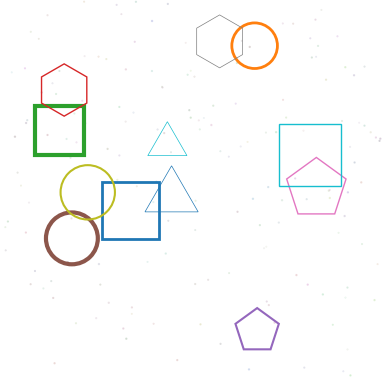[{"shape": "triangle", "thickness": 0.5, "radius": 0.4, "center": [0.446, 0.49]}, {"shape": "square", "thickness": 2, "radius": 0.37, "center": [0.338, 0.454]}, {"shape": "circle", "thickness": 2, "radius": 0.3, "center": [0.661, 0.881]}, {"shape": "square", "thickness": 3, "radius": 0.32, "center": [0.154, 0.661]}, {"shape": "hexagon", "thickness": 1, "radius": 0.34, "center": [0.167, 0.766]}, {"shape": "pentagon", "thickness": 1.5, "radius": 0.3, "center": [0.668, 0.141]}, {"shape": "circle", "thickness": 3, "radius": 0.34, "center": [0.187, 0.381]}, {"shape": "pentagon", "thickness": 1, "radius": 0.41, "center": [0.822, 0.51]}, {"shape": "hexagon", "thickness": 0.5, "radius": 0.34, "center": [0.57, 0.893]}, {"shape": "circle", "thickness": 1.5, "radius": 0.35, "center": [0.228, 0.5]}, {"shape": "triangle", "thickness": 0.5, "radius": 0.29, "center": [0.435, 0.625]}, {"shape": "square", "thickness": 1, "radius": 0.4, "center": [0.806, 0.598]}]